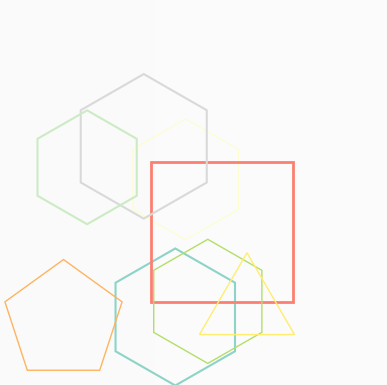[{"shape": "hexagon", "thickness": 1.5, "radius": 0.89, "center": [0.452, 0.177]}, {"shape": "hexagon", "thickness": 0.5, "radius": 0.78, "center": [0.479, 0.534]}, {"shape": "square", "thickness": 2, "radius": 0.91, "center": [0.573, 0.397]}, {"shape": "pentagon", "thickness": 1, "radius": 0.79, "center": [0.164, 0.167]}, {"shape": "hexagon", "thickness": 1, "radius": 0.81, "center": [0.536, 0.217]}, {"shape": "hexagon", "thickness": 1.5, "radius": 0.94, "center": [0.371, 0.62]}, {"shape": "hexagon", "thickness": 1.5, "radius": 0.74, "center": [0.225, 0.566]}, {"shape": "triangle", "thickness": 1, "radius": 0.71, "center": [0.637, 0.202]}]